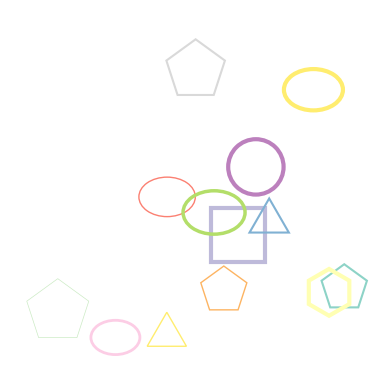[{"shape": "pentagon", "thickness": 1.5, "radius": 0.31, "center": [0.894, 0.252]}, {"shape": "hexagon", "thickness": 3, "radius": 0.3, "center": [0.855, 0.241]}, {"shape": "square", "thickness": 3, "radius": 0.35, "center": [0.619, 0.389]}, {"shape": "oval", "thickness": 1, "radius": 0.37, "center": [0.434, 0.489]}, {"shape": "triangle", "thickness": 1.5, "radius": 0.3, "center": [0.699, 0.425]}, {"shape": "pentagon", "thickness": 1, "radius": 0.31, "center": [0.581, 0.246]}, {"shape": "oval", "thickness": 2.5, "radius": 0.4, "center": [0.556, 0.448]}, {"shape": "oval", "thickness": 2, "radius": 0.32, "center": [0.3, 0.124]}, {"shape": "pentagon", "thickness": 1.5, "radius": 0.4, "center": [0.508, 0.818]}, {"shape": "circle", "thickness": 3, "radius": 0.36, "center": [0.665, 0.567]}, {"shape": "pentagon", "thickness": 0.5, "radius": 0.42, "center": [0.15, 0.192]}, {"shape": "triangle", "thickness": 1, "radius": 0.29, "center": [0.433, 0.13]}, {"shape": "oval", "thickness": 3, "radius": 0.38, "center": [0.814, 0.767]}]